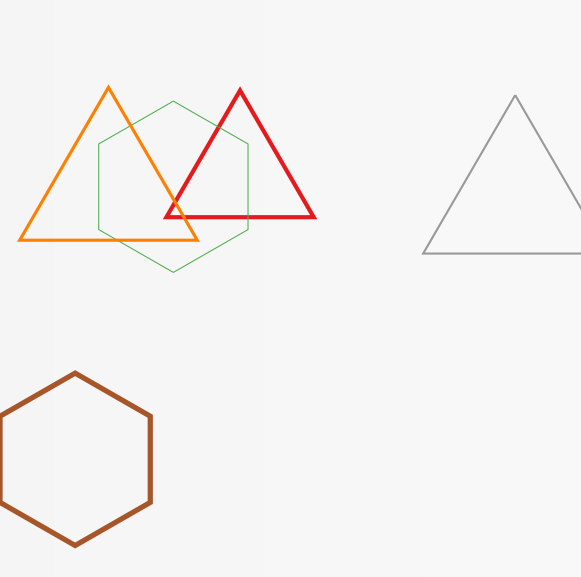[{"shape": "triangle", "thickness": 2, "radius": 0.73, "center": [0.413, 0.696]}, {"shape": "hexagon", "thickness": 0.5, "radius": 0.74, "center": [0.298, 0.676]}, {"shape": "triangle", "thickness": 1.5, "radius": 0.88, "center": [0.187, 0.671]}, {"shape": "hexagon", "thickness": 2.5, "radius": 0.75, "center": [0.129, 0.204]}, {"shape": "triangle", "thickness": 1, "radius": 0.91, "center": [0.886, 0.652]}]